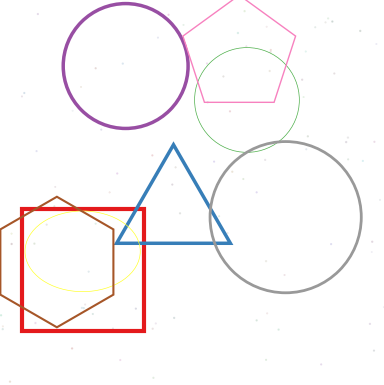[{"shape": "square", "thickness": 3, "radius": 0.79, "center": [0.214, 0.3]}, {"shape": "triangle", "thickness": 2.5, "radius": 0.85, "center": [0.451, 0.453]}, {"shape": "circle", "thickness": 0.5, "radius": 0.68, "center": [0.641, 0.74]}, {"shape": "circle", "thickness": 2.5, "radius": 0.81, "center": [0.326, 0.829]}, {"shape": "oval", "thickness": 0.5, "radius": 0.75, "center": [0.215, 0.347]}, {"shape": "hexagon", "thickness": 1.5, "radius": 0.85, "center": [0.148, 0.319]}, {"shape": "pentagon", "thickness": 1, "radius": 0.77, "center": [0.621, 0.859]}, {"shape": "circle", "thickness": 2, "radius": 0.98, "center": [0.742, 0.436]}]